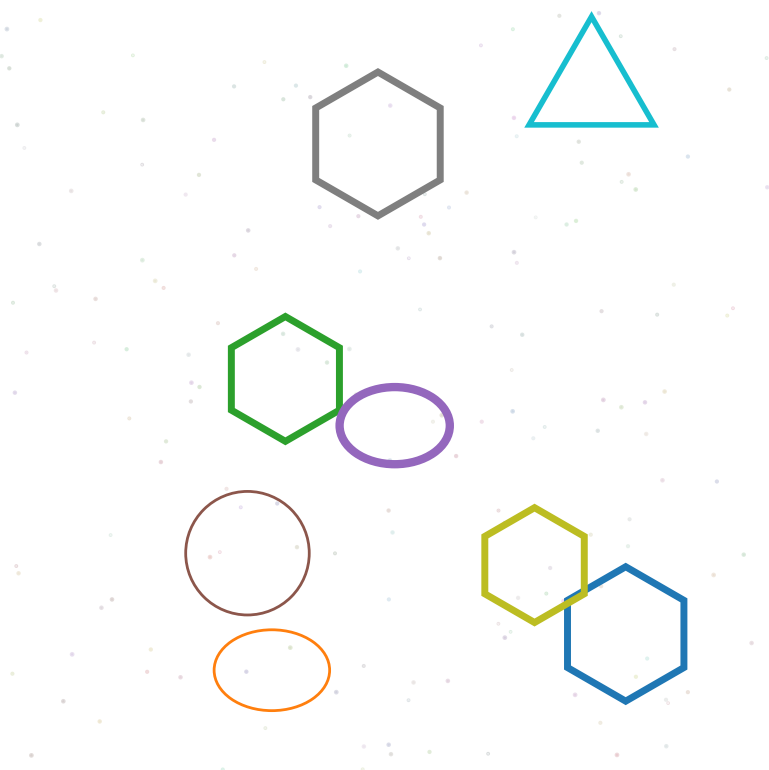[{"shape": "hexagon", "thickness": 2.5, "radius": 0.44, "center": [0.813, 0.177]}, {"shape": "oval", "thickness": 1, "radius": 0.38, "center": [0.353, 0.13]}, {"shape": "hexagon", "thickness": 2.5, "radius": 0.41, "center": [0.371, 0.508]}, {"shape": "oval", "thickness": 3, "radius": 0.36, "center": [0.513, 0.447]}, {"shape": "circle", "thickness": 1, "radius": 0.4, "center": [0.321, 0.282]}, {"shape": "hexagon", "thickness": 2.5, "radius": 0.47, "center": [0.491, 0.813]}, {"shape": "hexagon", "thickness": 2.5, "radius": 0.37, "center": [0.694, 0.266]}, {"shape": "triangle", "thickness": 2, "radius": 0.47, "center": [0.768, 0.885]}]